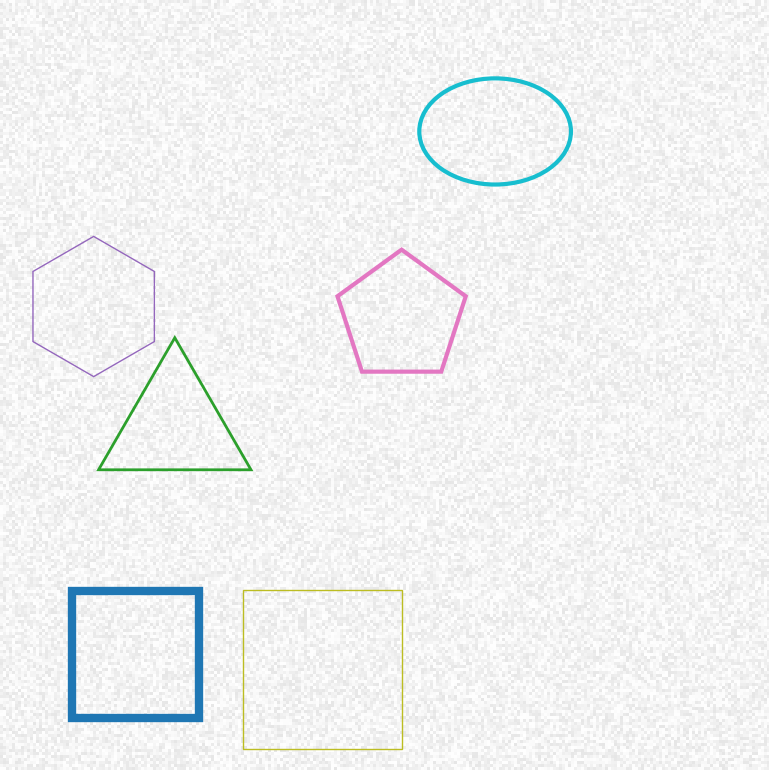[{"shape": "square", "thickness": 3, "radius": 0.41, "center": [0.176, 0.15]}, {"shape": "triangle", "thickness": 1, "radius": 0.57, "center": [0.227, 0.447]}, {"shape": "hexagon", "thickness": 0.5, "radius": 0.46, "center": [0.122, 0.602]}, {"shape": "pentagon", "thickness": 1.5, "radius": 0.44, "center": [0.522, 0.588]}, {"shape": "square", "thickness": 0.5, "radius": 0.52, "center": [0.419, 0.131]}, {"shape": "oval", "thickness": 1.5, "radius": 0.49, "center": [0.643, 0.829]}]